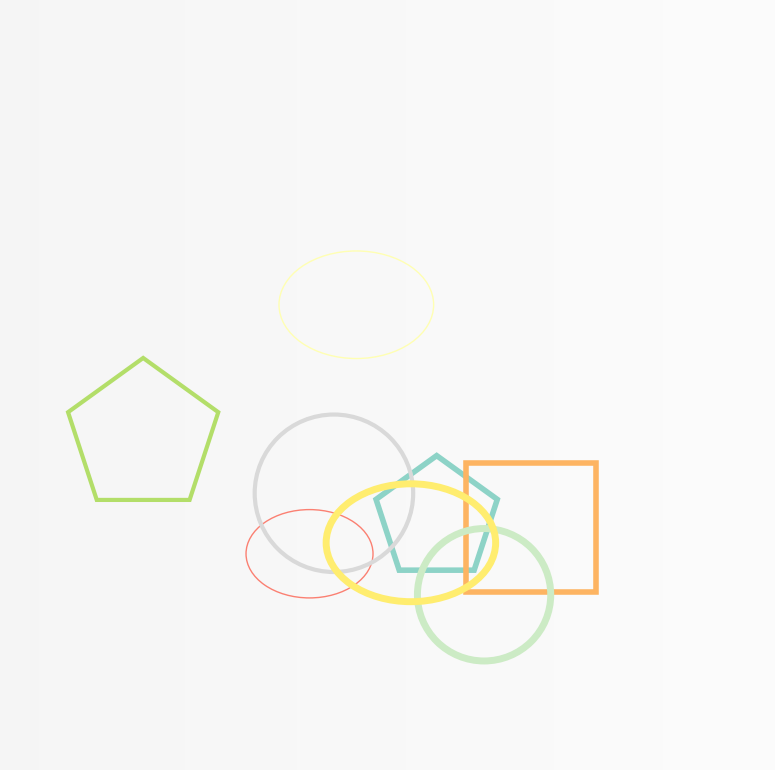[{"shape": "pentagon", "thickness": 2, "radius": 0.41, "center": [0.563, 0.326]}, {"shape": "oval", "thickness": 0.5, "radius": 0.5, "center": [0.46, 0.604]}, {"shape": "oval", "thickness": 0.5, "radius": 0.41, "center": [0.399, 0.281]}, {"shape": "square", "thickness": 2, "radius": 0.42, "center": [0.685, 0.315]}, {"shape": "pentagon", "thickness": 1.5, "radius": 0.51, "center": [0.185, 0.433]}, {"shape": "circle", "thickness": 1.5, "radius": 0.51, "center": [0.431, 0.359]}, {"shape": "circle", "thickness": 2.5, "radius": 0.43, "center": [0.625, 0.228]}, {"shape": "oval", "thickness": 2.5, "radius": 0.55, "center": [0.53, 0.295]}]